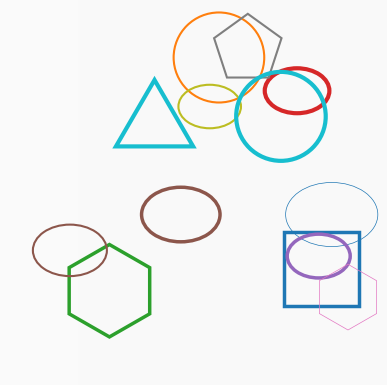[{"shape": "square", "thickness": 2.5, "radius": 0.48, "center": [0.83, 0.301]}, {"shape": "oval", "thickness": 0.5, "radius": 0.59, "center": [0.856, 0.443]}, {"shape": "circle", "thickness": 1.5, "radius": 0.58, "center": [0.565, 0.851]}, {"shape": "hexagon", "thickness": 2.5, "radius": 0.6, "center": [0.282, 0.245]}, {"shape": "oval", "thickness": 3, "radius": 0.42, "center": [0.767, 0.764]}, {"shape": "oval", "thickness": 2.5, "radius": 0.41, "center": [0.822, 0.335]}, {"shape": "oval", "thickness": 2.5, "radius": 0.51, "center": [0.467, 0.443]}, {"shape": "oval", "thickness": 1.5, "radius": 0.48, "center": [0.18, 0.35]}, {"shape": "hexagon", "thickness": 0.5, "radius": 0.43, "center": [0.898, 0.228]}, {"shape": "pentagon", "thickness": 1.5, "radius": 0.46, "center": [0.639, 0.873]}, {"shape": "oval", "thickness": 1.5, "radius": 0.4, "center": [0.541, 0.723]}, {"shape": "circle", "thickness": 3, "radius": 0.58, "center": [0.725, 0.698]}, {"shape": "triangle", "thickness": 3, "radius": 0.58, "center": [0.399, 0.677]}]